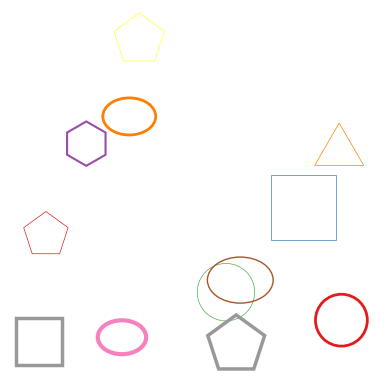[{"shape": "circle", "thickness": 2, "radius": 0.34, "center": [0.887, 0.168]}, {"shape": "pentagon", "thickness": 0.5, "radius": 0.3, "center": [0.119, 0.39]}, {"shape": "square", "thickness": 0.5, "radius": 0.42, "center": [0.788, 0.46]}, {"shape": "circle", "thickness": 0.5, "radius": 0.37, "center": [0.587, 0.241]}, {"shape": "hexagon", "thickness": 1.5, "radius": 0.29, "center": [0.224, 0.627]}, {"shape": "oval", "thickness": 2, "radius": 0.34, "center": [0.336, 0.698]}, {"shape": "triangle", "thickness": 0.5, "radius": 0.37, "center": [0.881, 0.607]}, {"shape": "pentagon", "thickness": 0.5, "radius": 0.34, "center": [0.361, 0.897]}, {"shape": "oval", "thickness": 1, "radius": 0.43, "center": [0.624, 0.272]}, {"shape": "oval", "thickness": 3, "radius": 0.31, "center": [0.317, 0.124]}, {"shape": "square", "thickness": 2.5, "radius": 0.3, "center": [0.101, 0.113]}, {"shape": "pentagon", "thickness": 2.5, "radius": 0.39, "center": [0.614, 0.104]}]